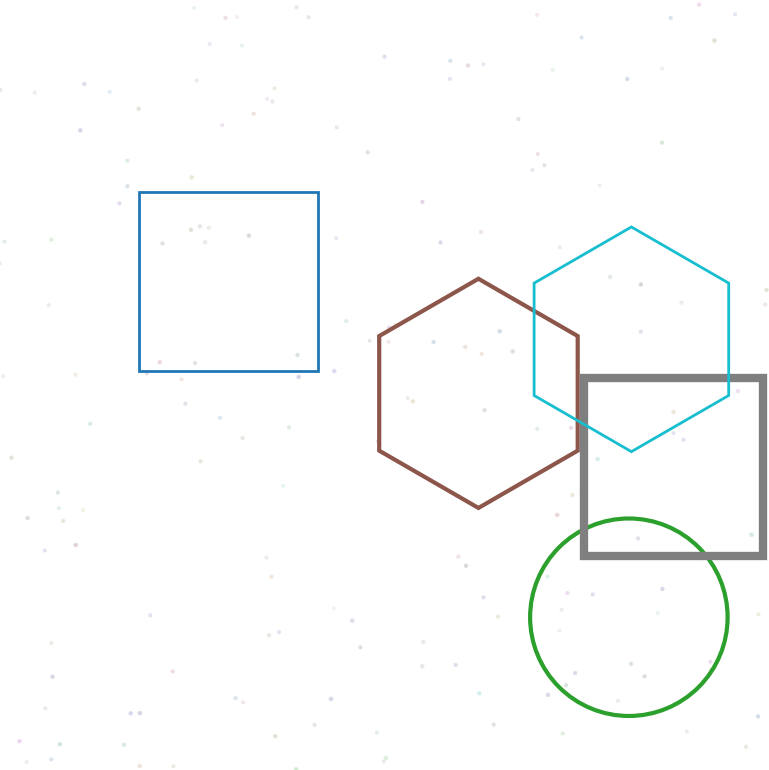[{"shape": "square", "thickness": 1, "radius": 0.58, "center": [0.297, 0.635]}, {"shape": "circle", "thickness": 1.5, "radius": 0.64, "center": [0.817, 0.198]}, {"shape": "hexagon", "thickness": 1.5, "radius": 0.74, "center": [0.621, 0.489]}, {"shape": "square", "thickness": 3, "radius": 0.58, "center": [0.874, 0.393]}, {"shape": "hexagon", "thickness": 1, "radius": 0.73, "center": [0.82, 0.559]}]